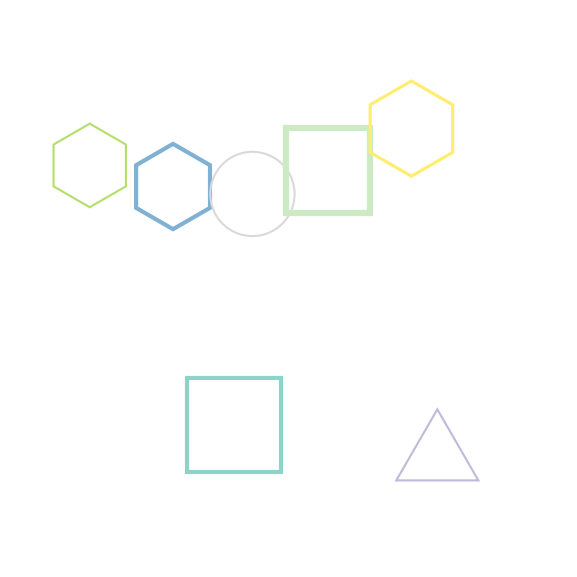[{"shape": "square", "thickness": 2, "radius": 0.41, "center": [0.405, 0.263]}, {"shape": "triangle", "thickness": 1, "radius": 0.41, "center": [0.757, 0.208]}, {"shape": "hexagon", "thickness": 2, "radius": 0.37, "center": [0.3, 0.676]}, {"shape": "hexagon", "thickness": 1, "radius": 0.36, "center": [0.155, 0.713]}, {"shape": "circle", "thickness": 1, "radius": 0.36, "center": [0.437, 0.663]}, {"shape": "square", "thickness": 3, "radius": 0.37, "center": [0.568, 0.704]}, {"shape": "hexagon", "thickness": 1.5, "radius": 0.41, "center": [0.712, 0.776]}]